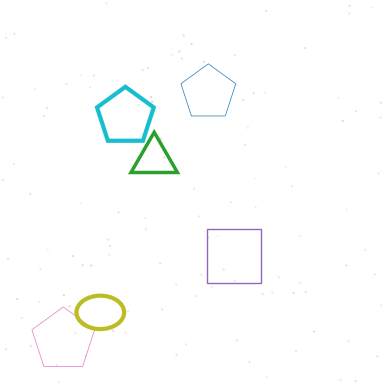[{"shape": "pentagon", "thickness": 0.5, "radius": 0.37, "center": [0.541, 0.759]}, {"shape": "triangle", "thickness": 2.5, "radius": 0.35, "center": [0.401, 0.587]}, {"shape": "square", "thickness": 1, "radius": 0.35, "center": [0.609, 0.334]}, {"shape": "pentagon", "thickness": 0.5, "radius": 0.43, "center": [0.164, 0.117]}, {"shape": "oval", "thickness": 3, "radius": 0.31, "center": [0.261, 0.189]}, {"shape": "pentagon", "thickness": 3, "radius": 0.39, "center": [0.326, 0.697]}]